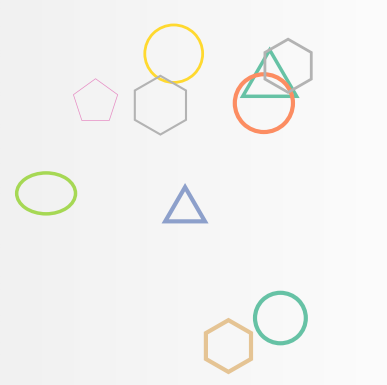[{"shape": "circle", "thickness": 3, "radius": 0.33, "center": [0.724, 0.174]}, {"shape": "triangle", "thickness": 2.5, "radius": 0.4, "center": [0.696, 0.79]}, {"shape": "circle", "thickness": 3, "radius": 0.38, "center": [0.681, 0.732]}, {"shape": "triangle", "thickness": 3, "radius": 0.3, "center": [0.478, 0.455]}, {"shape": "pentagon", "thickness": 0.5, "radius": 0.3, "center": [0.247, 0.736]}, {"shape": "oval", "thickness": 2.5, "radius": 0.38, "center": [0.119, 0.498]}, {"shape": "circle", "thickness": 2, "radius": 0.37, "center": [0.448, 0.861]}, {"shape": "hexagon", "thickness": 3, "radius": 0.34, "center": [0.59, 0.101]}, {"shape": "hexagon", "thickness": 1.5, "radius": 0.38, "center": [0.414, 0.727]}, {"shape": "hexagon", "thickness": 2, "radius": 0.35, "center": [0.743, 0.829]}]